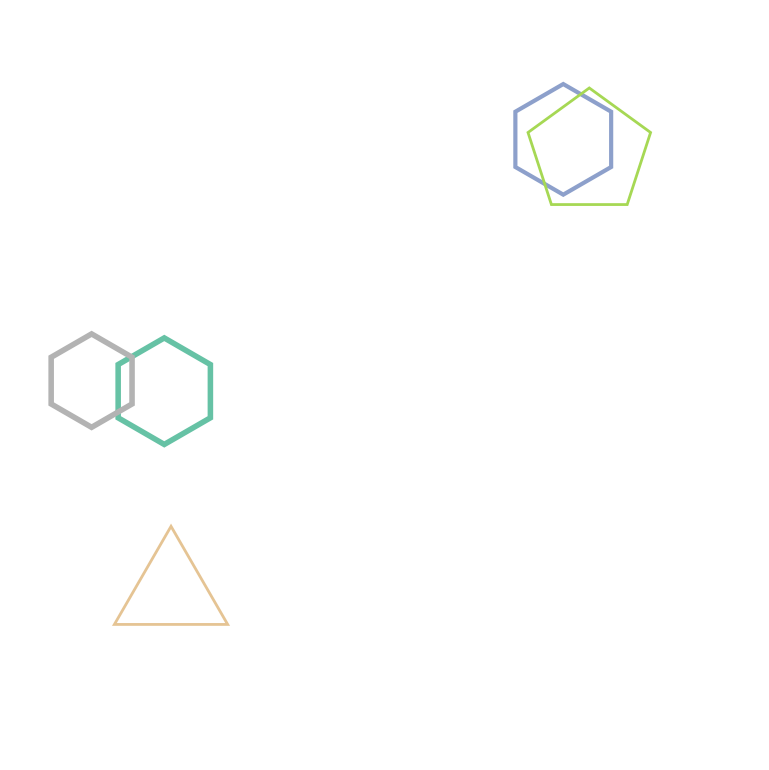[{"shape": "hexagon", "thickness": 2, "radius": 0.35, "center": [0.213, 0.492]}, {"shape": "hexagon", "thickness": 1.5, "radius": 0.36, "center": [0.732, 0.819]}, {"shape": "pentagon", "thickness": 1, "radius": 0.42, "center": [0.765, 0.802]}, {"shape": "triangle", "thickness": 1, "radius": 0.42, "center": [0.222, 0.232]}, {"shape": "hexagon", "thickness": 2, "radius": 0.3, "center": [0.119, 0.506]}]